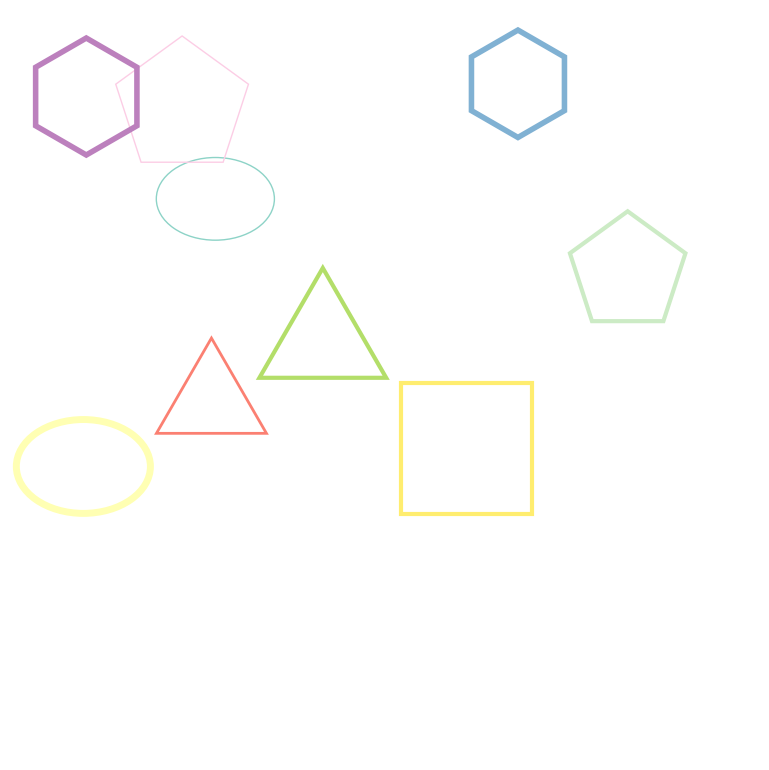[{"shape": "oval", "thickness": 0.5, "radius": 0.38, "center": [0.28, 0.742]}, {"shape": "oval", "thickness": 2.5, "radius": 0.44, "center": [0.108, 0.394]}, {"shape": "triangle", "thickness": 1, "radius": 0.41, "center": [0.275, 0.478]}, {"shape": "hexagon", "thickness": 2, "radius": 0.35, "center": [0.673, 0.891]}, {"shape": "triangle", "thickness": 1.5, "radius": 0.48, "center": [0.419, 0.557]}, {"shape": "pentagon", "thickness": 0.5, "radius": 0.45, "center": [0.236, 0.863]}, {"shape": "hexagon", "thickness": 2, "radius": 0.38, "center": [0.112, 0.875]}, {"shape": "pentagon", "thickness": 1.5, "radius": 0.39, "center": [0.815, 0.647]}, {"shape": "square", "thickness": 1.5, "radius": 0.43, "center": [0.606, 0.417]}]